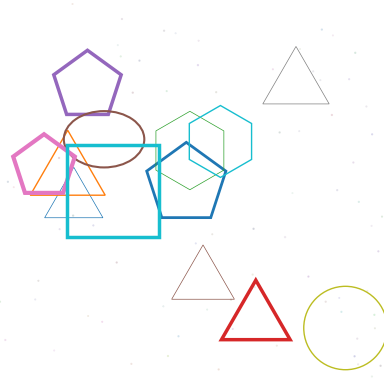[{"shape": "triangle", "thickness": 0.5, "radius": 0.44, "center": [0.192, 0.478]}, {"shape": "pentagon", "thickness": 2, "radius": 0.54, "center": [0.484, 0.522]}, {"shape": "triangle", "thickness": 1, "radius": 0.56, "center": [0.176, 0.549]}, {"shape": "hexagon", "thickness": 0.5, "radius": 0.51, "center": [0.493, 0.609]}, {"shape": "triangle", "thickness": 2.5, "radius": 0.51, "center": [0.664, 0.169]}, {"shape": "pentagon", "thickness": 2.5, "radius": 0.46, "center": [0.227, 0.777]}, {"shape": "oval", "thickness": 1.5, "radius": 0.52, "center": [0.27, 0.638]}, {"shape": "triangle", "thickness": 0.5, "radius": 0.47, "center": [0.527, 0.27]}, {"shape": "pentagon", "thickness": 3, "radius": 0.42, "center": [0.114, 0.567]}, {"shape": "triangle", "thickness": 0.5, "radius": 0.5, "center": [0.769, 0.78]}, {"shape": "circle", "thickness": 1, "radius": 0.54, "center": [0.897, 0.148]}, {"shape": "square", "thickness": 2.5, "radius": 0.6, "center": [0.294, 0.503]}, {"shape": "hexagon", "thickness": 1, "radius": 0.47, "center": [0.573, 0.633]}]